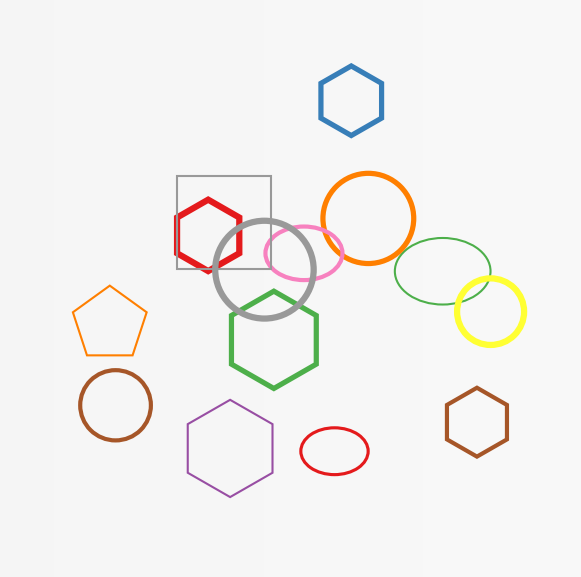[{"shape": "hexagon", "thickness": 3, "radius": 0.31, "center": [0.358, 0.592]}, {"shape": "oval", "thickness": 1.5, "radius": 0.29, "center": [0.575, 0.218]}, {"shape": "hexagon", "thickness": 2.5, "radius": 0.3, "center": [0.604, 0.825]}, {"shape": "hexagon", "thickness": 2.5, "radius": 0.42, "center": [0.471, 0.411]}, {"shape": "oval", "thickness": 1, "radius": 0.41, "center": [0.762, 0.529]}, {"shape": "hexagon", "thickness": 1, "radius": 0.42, "center": [0.396, 0.223]}, {"shape": "pentagon", "thickness": 1, "radius": 0.33, "center": [0.189, 0.438]}, {"shape": "circle", "thickness": 2.5, "radius": 0.39, "center": [0.634, 0.621]}, {"shape": "circle", "thickness": 3, "radius": 0.29, "center": [0.844, 0.459]}, {"shape": "circle", "thickness": 2, "radius": 0.3, "center": [0.199, 0.297]}, {"shape": "hexagon", "thickness": 2, "radius": 0.3, "center": [0.821, 0.268]}, {"shape": "oval", "thickness": 2, "radius": 0.33, "center": [0.523, 0.56]}, {"shape": "square", "thickness": 1, "radius": 0.4, "center": [0.385, 0.613]}, {"shape": "circle", "thickness": 3, "radius": 0.42, "center": [0.455, 0.532]}]